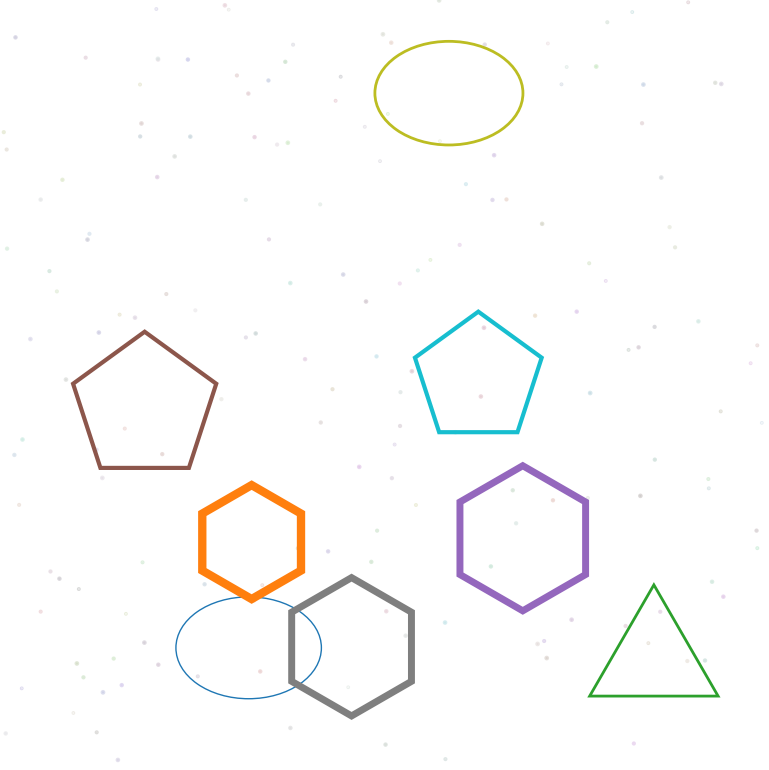[{"shape": "oval", "thickness": 0.5, "radius": 0.47, "center": [0.323, 0.159]}, {"shape": "hexagon", "thickness": 3, "radius": 0.37, "center": [0.327, 0.296]}, {"shape": "triangle", "thickness": 1, "radius": 0.48, "center": [0.849, 0.144]}, {"shape": "hexagon", "thickness": 2.5, "radius": 0.47, "center": [0.679, 0.301]}, {"shape": "pentagon", "thickness": 1.5, "radius": 0.49, "center": [0.188, 0.471]}, {"shape": "hexagon", "thickness": 2.5, "radius": 0.45, "center": [0.457, 0.16]}, {"shape": "oval", "thickness": 1, "radius": 0.48, "center": [0.583, 0.879]}, {"shape": "pentagon", "thickness": 1.5, "radius": 0.43, "center": [0.621, 0.509]}]